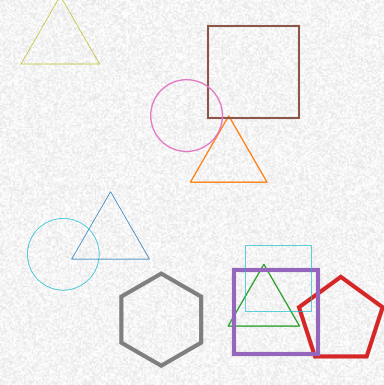[{"shape": "triangle", "thickness": 0.5, "radius": 0.58, "center": [0.287, 0.385]}, {"shape": "triangle", "thickness": 1, "radius": 0.58, "center": [0.594, 0.584]}, {"shape": "triangle", "thickness": 1, "radius": 0.54, "center": [0.685, 0.207]}, {"shape": "pentagon", "thickness": 3, "radius": 0.57, "center": [0.885, 0.167]}, {"shape": "square", "thickness": 3, "radius": 0.54, "center": [0.716, 0.19]}, {"shape": "square", "thickness": 1.5, "radius": 0.59, "center": [0.658, 0.813]}, {"shape": "circle", "thickness": 1, "radius": 0.47, "center": [0.485, 0.7]}, {"shape": "hexagon", "thickness": 3, "radius": 0.6, "center": [0.419, 0.17]}, {"shape": "triangle", "thickness": 0.5, "radius": 0.59, "center": [0.157, 0.893]}, {"shape": "square", "thickness": 0.5, "radius": 0.43, "center": [0.723, 0.277]}, {"shape": "circle", "thickness": 0.5, "radius": 0.47, "center": [0.164, 0.339]}]